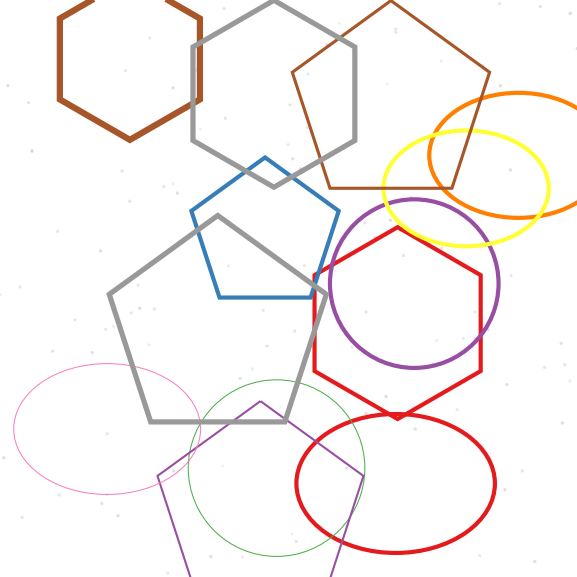[{"shape": "hexagon", "thickness": 2, "radius": 0.83, "center": [0.689, 0.44]}, {"shape": "oval", "thickness": 2, "radius": 0.86, "center": [0.685, 0.162]}, {"shape": "pentagon", "thickness": 2, "radius": 0.67, "center": [0.459, 0.592]}, {"shape": "circle", "thickness": 0.5, "radius": 0.76, "center": [0.479, 0.189]}, {"shape": "circle", "thickness": 2, "radius": 0.73, "center": [0.717, 0.508]}, {"shape": "pentagon", "thickness": 1, "radius": 0.94, "center": [0.451, 0.117]}, {"shape": "oval", "thickness": 2, "radius": 0.77, "center": [0.898, 0.73]}, {"shape": "oval", "thickness": 2, "radius": 0.72, "center": [0.807, 0.673]}, {"shape": "hexagon", "thickness": 3, "radius": 0.7, "center": [0.225, 0.897]}, {"shape": "pentagon", "thickness": 1.5, "radius": 0.9, "center": [0.677, 0.818]}, {"shape": "oval", "thickness": 0.5, "radius": 0.81, "center": [0.186, 0.256]}, {"shape": "hexagon", "thickness": 2.5, "radius": 0.81, "center": [0.474, 0.837]}, {"shape": "pentagon", "thickness": 2.5, "radius": 0.99, "center": [0.377, 0.428]}]